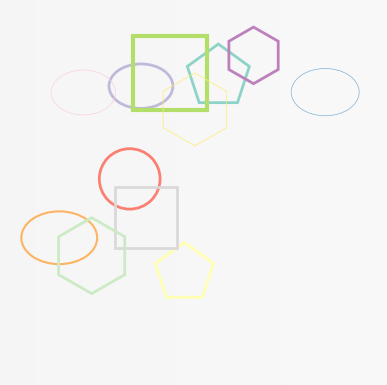[{"shape": "pentagon", "thickness": 2, "radius": 0.42, "center": [0.563, 0.801]}, {"shape": "pentagon", "thickness": 2, "radius": 0.39, "center": [0.476, 0.292]}, {"shape": "oval", "thickness": 2, "radius": 0.41, "center": [0.364, 0.776]}, {"shape": "circle", "thickness": 2, "radius": 0.39, "center": [0.335, 0.535]}, {"shape": "oval", "thickness": 0.5, "radius": 0.44, "center": [0.839, 0.761]}, {"shape": "oval", "thickness": 1.5, "radius": 0.49, "center": [0.153, 0.382]}, {"shape": "square", "thickness": 3, "radius": 0.48, "center": [0.439, 0.81]}, {"shape": "oval", "thickness": 0.5, "radius": 0.42, "center": [0.215, 0.76]}, {"shape": "square", "thickness": 2, "radius": 0.4, "center": [0.377, 0.434]}, {"shape": "hexagon", "thickness": 2, "radius": 0.37, "center": [0.654, 0.856]}, {"shape": "hexagon", "thickness": 2, "radius": 0.49, "center": [0.237, 0.336]}, {"shape": "hexagon", "thickness": 0.5, "radius": 0.47, "center": [0.503, 0.716]}]